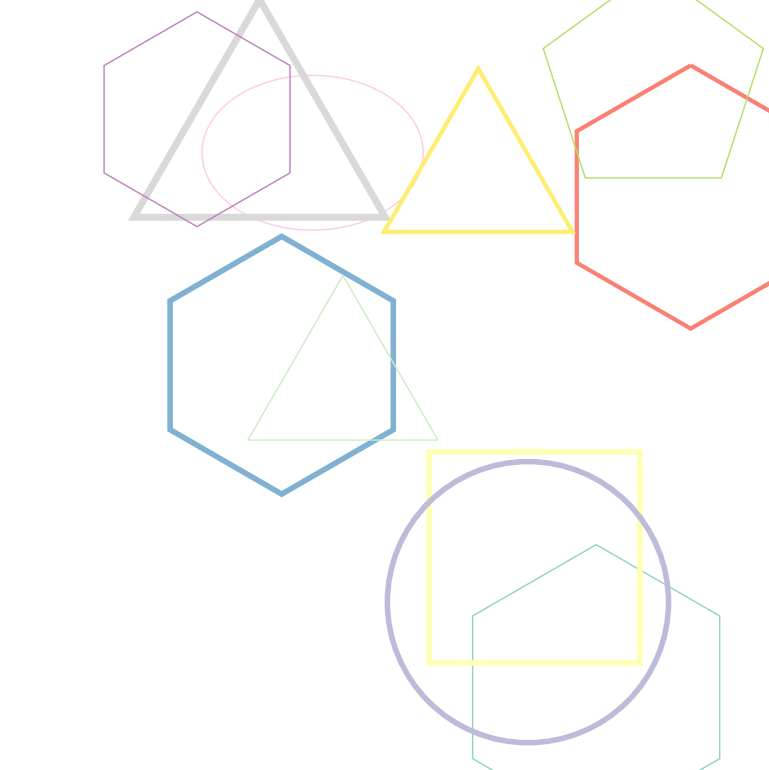[{"shape": "hexagon", "thickness": 0.5, "radius": 0.93, "center": [0.774, 0.107]}, {"shape": "square", "thickness": 2, "radius": 0.68, "center": [0.694, 0.276]}, {"shape": "circle", "thickness": 2, "radius": 0.91, "center": [0.686, 0.218]}, {"shape": "hexagon", "thickness": 1.5, "radius": 0.85, "center": [0.897, 0.744]}, {"shape": "hexagon", "thickness": 2, "radius": 0.84, "center": [0.366, 0.526]}, {"shape": "pentagon", "thickness": 0.5, "radius": 0.75, "center": [0.848, 0.891]}, {"shape": "oval", "thickness": 0.5, "radius": 0.72, "center": [0.406, 0.802]}, {"shape": "triangle", "thickness": 2.5, "radius": 0.94, "center": [0.337, 0.812]}, {"shape": "hexagon", "thickness": 0.5, "radius": 0.7, "center": [0.256, 0.845]}, {"shape": "triangle", "thickness": 0.5, "radius": 0.71, "center": [0.445, 0.5]}, {"shape": "triangle", "thickness": 1.5, "radius": 0.71, "center": [0.621, 0.77]}]